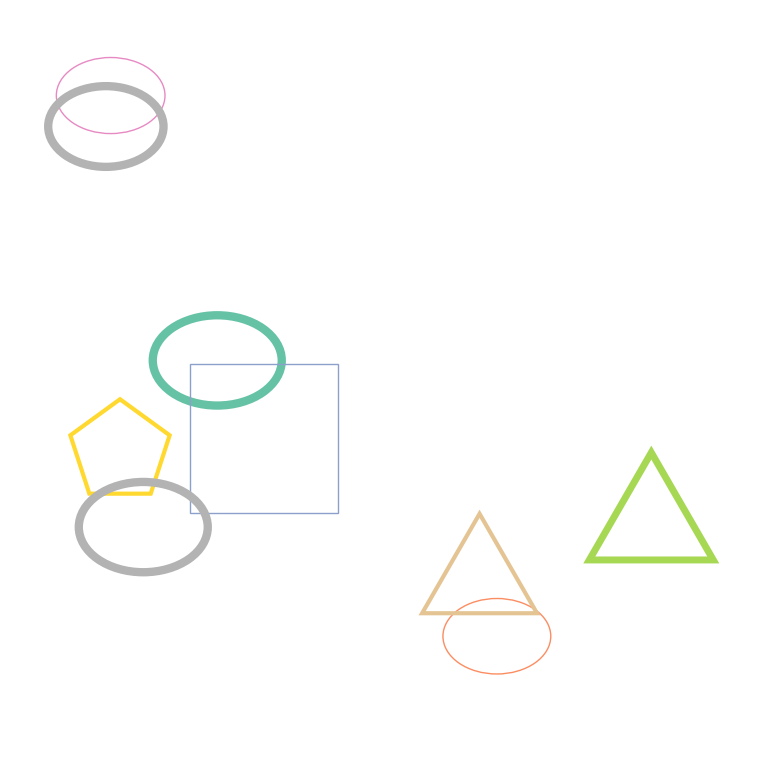[{"shape": "oval", "thickness": 3, "radius": 0.42, "center": [0.282, 0.532]}, {"shape": "oval", "thickness": 0.5, "radius": 0.35, "center": [0.645, 0.174]}, {"shape": "square", "thickness": 0.5, "radius": 0.48, "center": [0.343, 0.431]}, {"shape": "oval", "thickness": 0.5, "radius": 0.35, "center": [0.144, 0.876]}, {"shape": "triangle", "thickness": 2.5, "radius": 0.46, "center": [0.846, 0.319]}, {"shape": "pentagon", "thickness": 1.5, "radius": 0.34, "center": [0.156, 0.414]}, {"shape": "triangle", "thickness": 1.5, "radius": 0.43, "center": [0.623, 0.247]}, {"shape": "oval", "thickness": 3, "radius": 0.42, "center": [0.186, 0.315]}, {"shape": "oval", "thickness": 3, "radius": 0.37, "center": [0.137, 0.836]}]